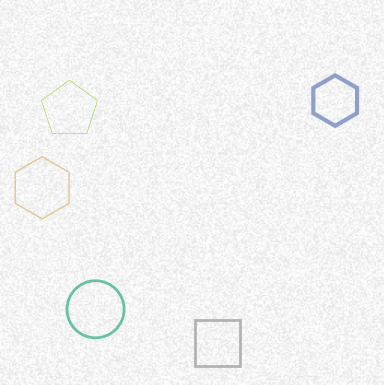[{"shape": "circle", "thickness": 2, "radius": 0.37, "center": [0.248, 0.197]}, {"shape": "hexagon", "thickness": 3, "radius": 0.33, "center": [0.871, 0.739]}, {"shape": "pentagon", "thickness": 0.5, "radius": 0.38, "center": [0.18, 0.715]}, {"shape": "hexagon", "thickness": 1, "radius": 0.4, "center": [0.109, 0.512]}, {"shape": "square", "thickness": 2, "radius": 0.3, "center": [0.565, 0.11]}]